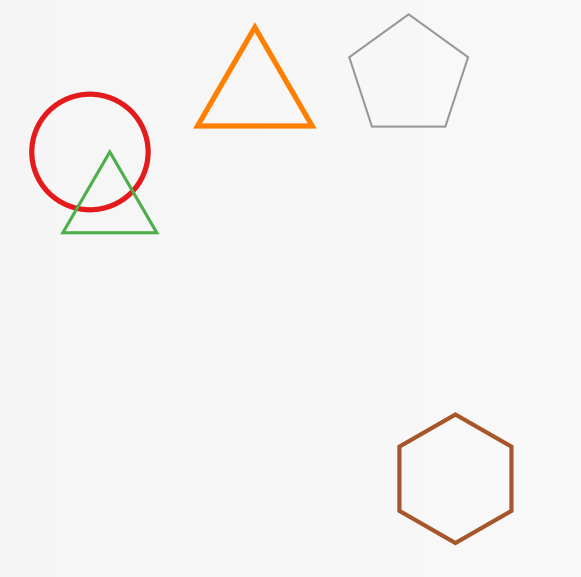[{"shape": "circle", "thickness": 2.5, "radius": 0.5, "center": [0.155, 0.736]}, {"shape": "triangle", "thickness": 1.5, "radius": 0.47, "center": [0.189, 0.643]}, {"shape": "triangle", "thickness": 2.5, "radius": 0.57, "center": [0.438, 0.838]}, {"shape": "hexagon", "thickness": 2, "radius": 0.56, "center": [0.784, 0.17]}, {"shape": "pentagon", "thickness": 1, "radius": 0.54, "center": [0.703, 0.867]}]